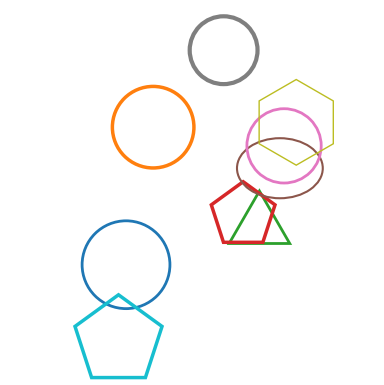[{"shape": "circle", "thickness": 2, "radius": 0.57, "center": [0.327, 0.312]}, {"shape": "circle", "thickness": 2.5, "radius": 0.53, "center": [0.398, 0.67]}, {"shape": "triangle", "thickness": 2, "radius": 0.45, "center": [0.674, 0.413]}, {"shape": "pentagon", "thickness": 2.5, "radius": 0.44, "center": [0.632, 0.441]}, {"shape": "oval", "thickness": 1.5, "radius": 0.56, "center": [0.727, 0.563]}, {"shape": "circle", "thickness": 2, "radius": 0.48, "center": [0.738, 0.621]}, {"shape": "circle", "thickness": 3, "radius": 0.44, "center": [0.581, 0.87]}, {"shape": "hexagon", "thickness": 1, "radius": 0.56, "center": [0.769, 0.682]}, {"shape": "pentagon", "thickness": 2.5, "radius": 0.59, "center": [0.308, 0.115]}]